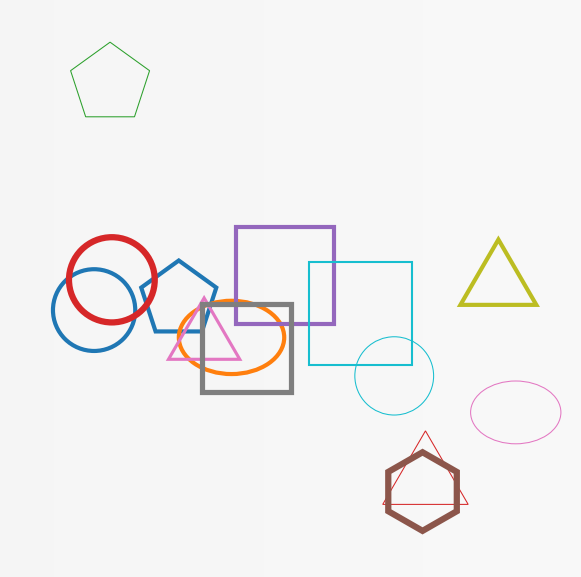[{"shape": "pentagon", "thickness": 2, "radius": 0.34, "center": [0.308, 0.48]}, {"shape": "circle", "thickness": 2, "radius": 0.35, "center": [0.162, 0.462]}, {"shape": "oval", "thickness": 2, "radius": 0.45, "center": [0.398, 0.415]}, {"shape": "pentagon", "thickness": 0.5, "radius": 0.36, "center": [0.189, 0.855]}, {"shape": "circle", "thickness": 3, "radius": 0.37, "center": [0.192, 0.515]}, {"shape": "triangle", "thickness": 0.5, "radius": 0.42, "center": [0.732, 0.168]}, {"shape": "square", "thickness": 2, "radius": 0.42, "center": [0.491, 0.522]}, {"shape": "hexagon", "thickness": 3, "radius": 0.34, "center": [0.727, 0.148]}, {"shape": "oval", "thickness": 0.5, "radius": 0.39, "center": [0.887, 0.285]}, {"shape": "triangle", "thickness": 1.5, "radius": 0.35, "center": [0.351, 0.412]}, {"shape": "square", "thickness": 2.5, "radius": 0.38, "center": [0.424, 0.396]}, {"shape": "triangle", "thickness": 2, "radius": 0.38, "center": [0.857, 0.509]}, {"shape": "circle", "thickness": 0.5, "radius": 0.34, "center": [0.678, 0.348]}, {"shape": "square", "thickness": 1, "radius": 0.45, "center": [0.62, 0.456]}]